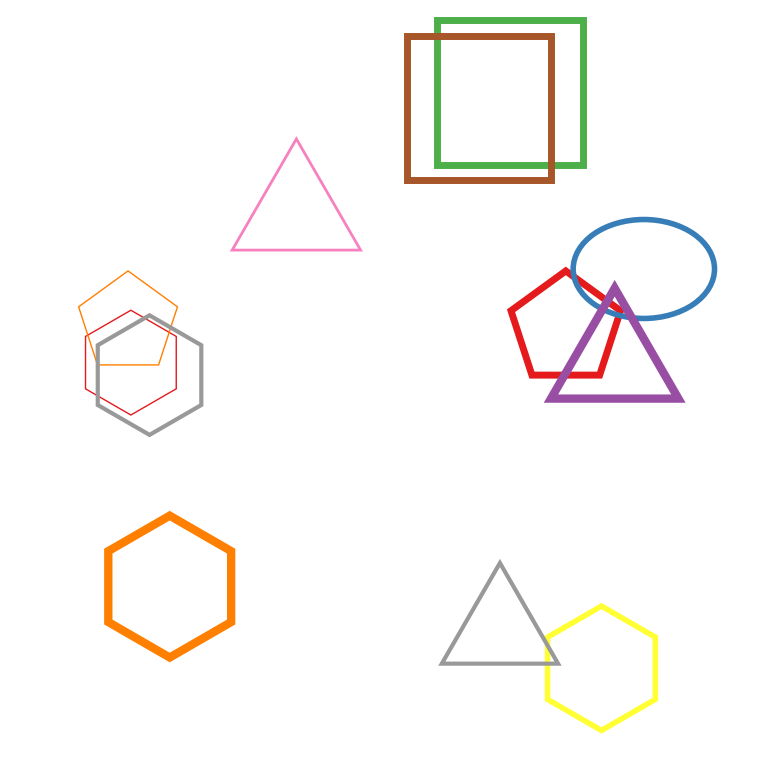[{"shape": "hexagon", "thickness": 0.5, "radius": 0.34, "center": [0.17, 0.529]}, {"shape": "pentagon", "thickness": 2.5, "radius": 0.37, "center": [0.735, 0.573]}, {"shape": "oval", "thickness": 2, "radius": 0.46, "center": [0.836, 0.651]}, {"shape": "square", "thickness": 2.5, "radius": 0.47, "center": [0.662, 0.88]}, {"shape": "triangle", "thickness": 3, "radius": 0.48, "center": [0.798, 0.53]}, {"shape": "pentagon", "thickness": 0.5, "radius": 0.34, "center": [0.166, 0.581]}, {"shape": "hexagon", "thickness": 3, "radius": 0.46, "center": [0.22, 0.238]}, {"shape": "hexagon", "thickness": 2, "radius": 0.4, "center": [0.781, 0.132]}, {"shape": "square", "thickness": 2.5, "radius": 0.47, "center": [0.623, 0.86]}, {"shape": "triangle", "thickness": 1, "radius": 0.48, "center": [0.385, 0.723]}, {"shape": "hexagon", "thickness": 1.5, "radius": 0.39, "center": [0.194, 0.513]}, {"shape": "triangle", "thickness": 1.5, "radius": 0.44, "center": [0.649, 0.182]}]